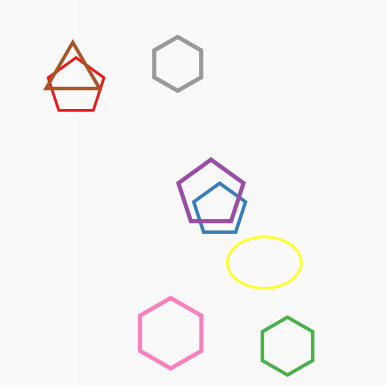[{"shape": "pentagon", "thickness": 2, "radius": 0.38, "center": [0.196, 0.775]}, {"shape": "pentagon", "thickness": 2.5, "radius": 0.35, "center": [0.567, 0.454]}, {"shape": "hexagon", "thickness": 2.5, "radius": 0.37, "center": [0.742, 0.101]}, {"shape": "pentagon", "thickness": 3, "radius": 0.44, "center": [0.544, 0.497]}, {"shape": "oval", "thickness": 2, "radius": 0.48, "center": [0.682, 0.318]}, {"shape": "triangle", "thickness": 2.5, "radius": 0.4, "center": [0.188, 0.81]}, {"shape": "hexagon", "thickness": 3, "radius": 0.46, "center": [0.441, 0.134]}, {"shape": "hexagon", "thickness": 3, "radius": 0.35, "center": [0.459, 0.834]}]